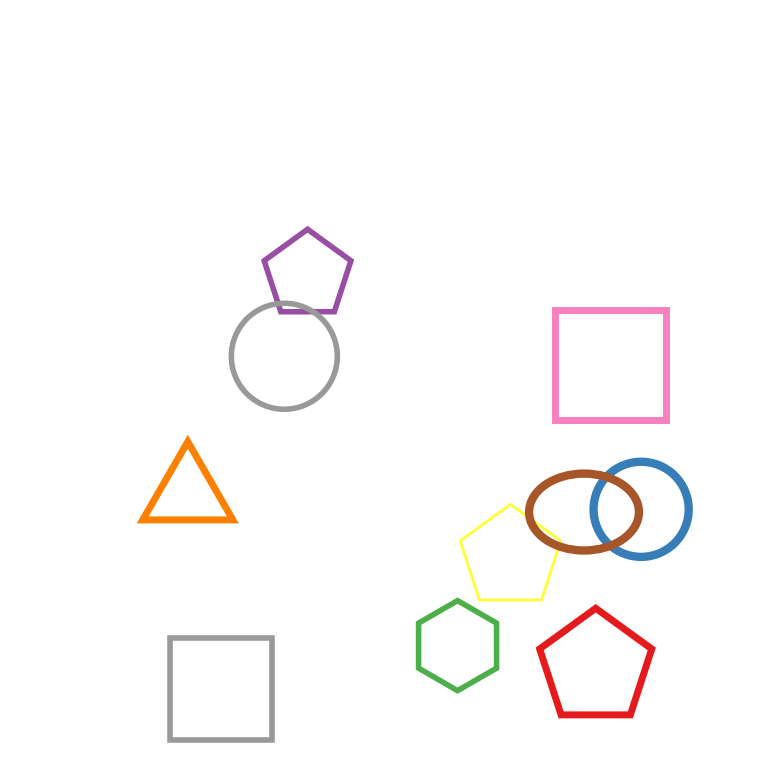[{"shape": "pentagon", "thickness": 2.5, "radius": 0.38, "center": [0.774, 0.134]}, {"shape": "circle", "thickness": 3, "radius": 0.31, "center": [0.833, 0.339]}, {"shape": "hexagon", "thickness": 2, "radius": 0.29, "center": [0.594, 0.162]}, {"shape": "pentagon", "thickness": 2, "radius": 0.3, "center": [0.399, 0.643]}, {"shape": "triangle", "thickness": 2.5, "radius": 0.34, "center": [0.244, 0.359]}, {"shape": "pentagon", "thickness": 1, "radius": 0.34, "center": [0.663, 0.276]}, {"shape": "oval", "thickness": 3, "radius": 0.36, "center": [0.758, 0.335]}, {"shape": "square", "thickness": 2.5, "radius": 0.36, "center": [0.793, 0.526]}, {"shape": "square", "thickness": 2, "radius": 0.33, "center": [0.286, 0.106]}, {"shape": "circle", "thickness": 2, "radius": 0.34, "center": [0.369, 0.537]}]